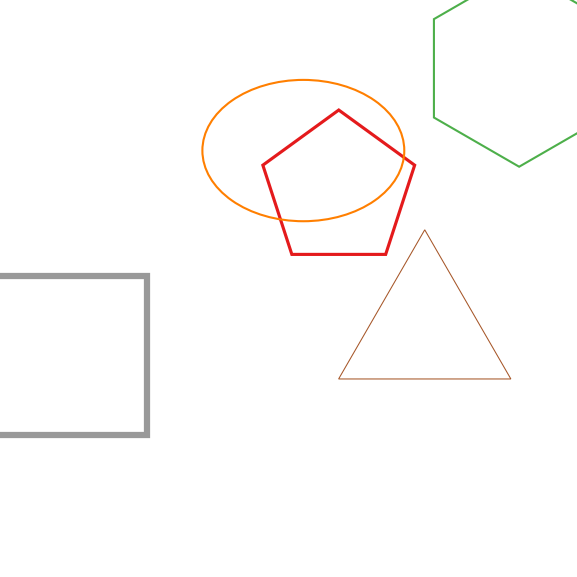[{"shape": "pentagon", "thickness": 1.5, "radius": 0.69, "center": [0.587, 0.67]}, {"shape": "hexagon", "thickness": 1, "radius": 0.85, "center": [0.899, 0.881]}, {"shape": "oval", "thickness": 1, "radius": 0.87, "center": [0.525, 0.738]}, {"shape": "triangle", "thickness": 0.5, "radius": 0.86, "center": [0.735, 0.429]}, {"shape": "square", "thickness": 3, "radius": 0.69, "center": [0.117, 0.384]}]